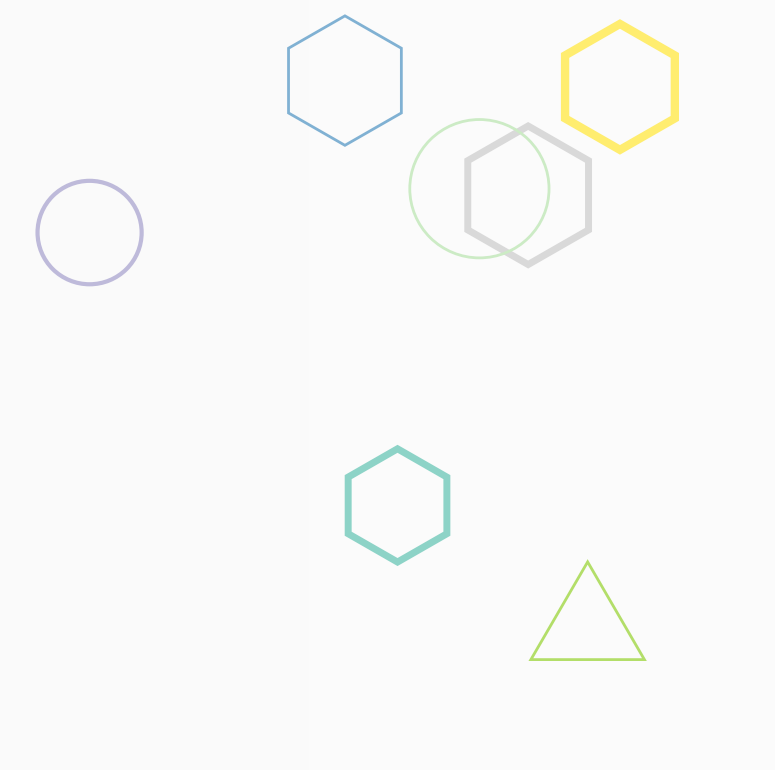[{"shape": "hexagon", "thickness": 2.5, "radius": 0.37, "center": [0.513, 0.344]}, {"shape": "circle", "thickness": 1.5, "radius": 0.34, "center": [0.116, 0.698]}, {"shape": "hexagon", "thickness": 1, "radius": 0.42, "center": [0.445, 0.895]}, {"shape": "triangle", "thickness": 1, "radius": 0.42, "center": [0.758, 0.186]}, {"shape": "hexagon", "thickness": 2.5, "radius": 0.45, "center": [0.681, 0.746]}, {"shape": "circle", "thickness": 1, "radius": 0.45, "center": [0.619, 0.755]}, {"shape": "hexagon", "thickness": 3, "radius": 0.41, "center": [0.8, 0.887]}]